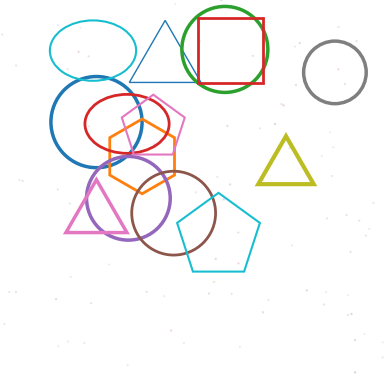[{"shape": "triangle", "thickness": 1, "radius": 0.54, "center": [0.429, 0.84]}, {"shape": "circle", "thickness": 2.5, "radius": 0.59, "center": [0.251, 0.683]}, {"shape": "hexagon", "thickness": 2, "radius": 0.49, "center": [0.369, 0.594]}, {"shape": "circle", "thickness": 2.5, "radius": 0.56, "center": [0.584, 0.872]}, {"shape": "oval", "thickness": 2, "radius": 0.55, "center": [0.33, 0.678]}, {"shape": "square", "thickness": 2, "radius": 0.42, "center": [0.599, 0.868]}, {"shape": "circle", "thickness": 2.5, "radius": 0.54, "center": [0.333, 0.485]}, {"shape": "circle", "thickness": 2, "radius": 0.54, "center": [0.451, 0.446]}, {"shape": "pentagon", "thickness": 1.5, "radius": 0.43, "center": [0.398, 0.668]}, {"shape": "triangle", "thickness": 2.5, "radius": 0.46, "center": [0.25, 0.442]}, {"shape": "circle", "thickness": 2.5, "radius": 0.41, "center": [0.87, 0.812]}, {"shape": "triangle", "thickness": 3, "radius": 0.42, "center": [0.743, 0.563]}, {"shape": "oval", "thickness": 1.5, "radius": 0.56, "center": [0.242, 0.869]}, {"shape": "pentagon", "thickness": 1.5, "radius": 0.57, "center": [0.568, 0.386]}]